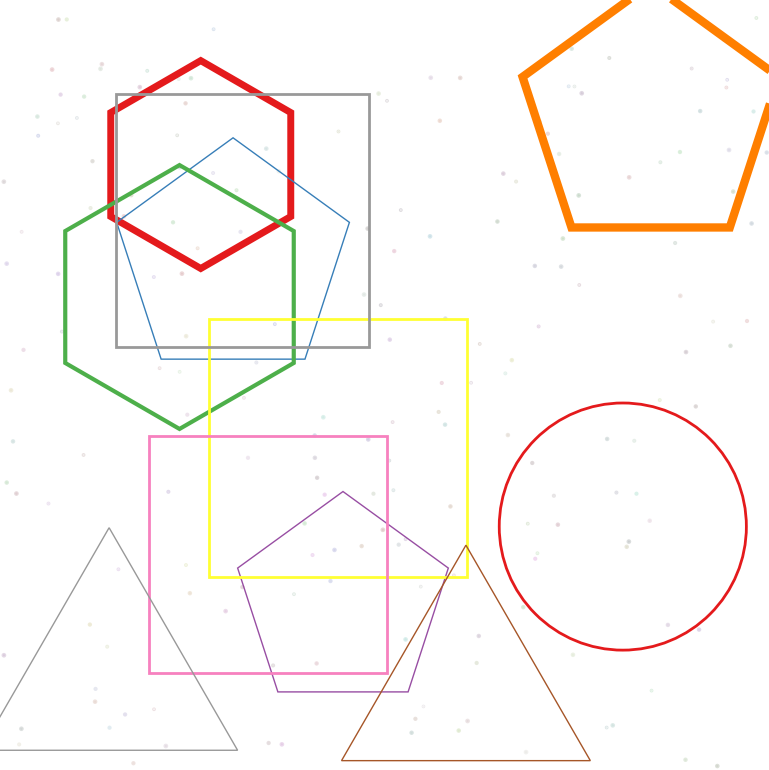[{"shape": "hexagon", "thickness": 2.5, "radius": 0.67, "center": [0.261, 0.786]}, {"shape": "circle", "thickness": 1, "radius": 0.8, "center": [0.809, 0.316]}, {"shape": "pentagon", "thickness": 0.5, "radius": 0.79, "center": [0.303, 0.662]}, {"shape": "hexagon", "thickness": 1.5, "radius": 0.86, "center": [0.233, 0.614]}, {"shape": "pentagon", "thickness": 0.5, "radius": 0.72, "center": [0.445, 0.218]}, {"shape": "pentagon", "thickness": 3, "radius": 0.87, "center": [0.845, 0.846]}, {"shape": "square", "thickness": 1, "radius": 0.84, "center": [0.439, 0.418]}, {"shape": "triangle", "thickness": 0.5, "radius": 0.93, "center": [0.605, 0.105]}, {"shape": "square", "thickness": 1, "radius": 0.77, "center": [0.348, 0.28]}, {"shape": "triangle", "thickness": 0.5, "radius": 0.96, "center": [0.142, 0.122]}, {"shape": "square", "thickness": 1, "radius": 0.82, "center": [0.315, 0.713]}]